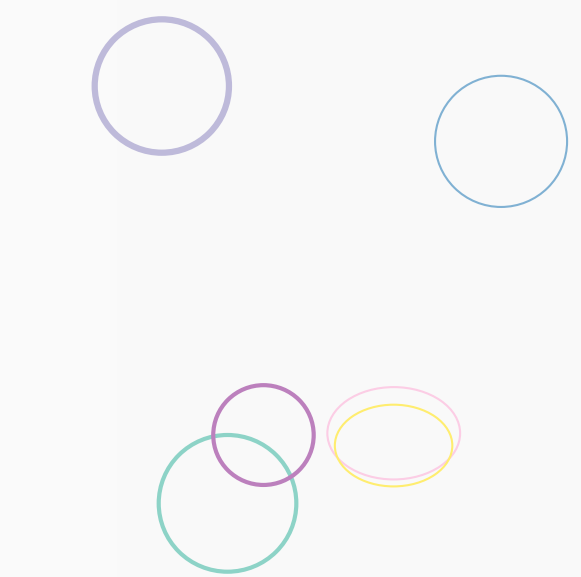[{"shape": "circle", "thickness": 2, "radius": 0.59, "center": [0.391, 0.128]}, {"shape": "circle", "thickness": 3, "radius": 0.58, "center": [0.278, 0.85]}, {"shape": "circle", "thickness": 1, "radius": 0.57, "center": [0.862, 0.754]}, {"shape": "oval", "thickness": 1, "radius": 0.57, "center": [0.677, 0.249]}, {"shape": "circle", "thickness": 2, "radius": 0.43, "center": [0.453, 0.246]}, {"shape": "oval", "thickness": 1, "radius": 0.51, "center": [0.677, 0.228]}]